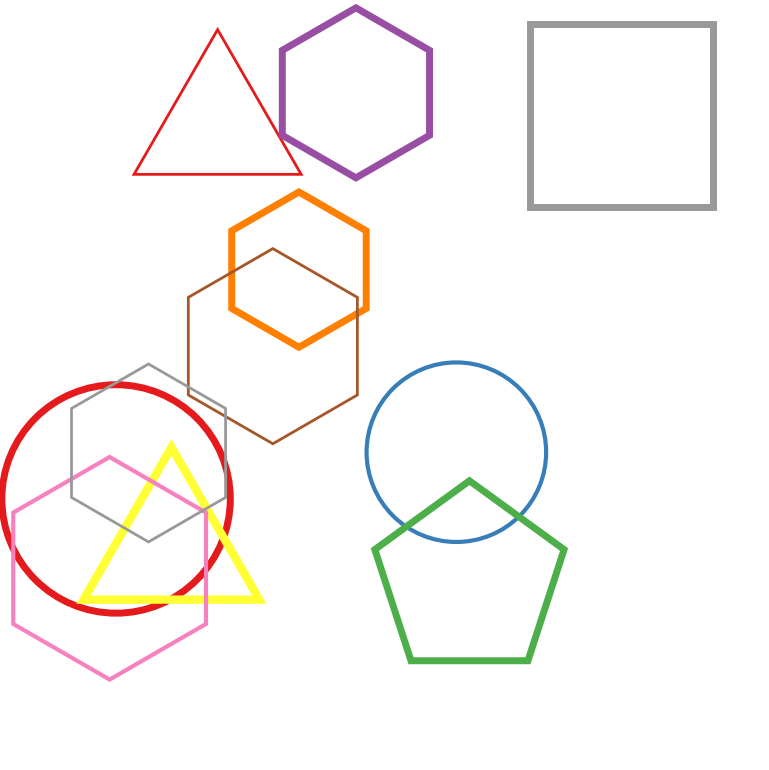[{"shape": "circle", "thickness": 2.5, "radius": 0.74, "center": [0.151, 0.352]}, {"shape": "triangle", "thickness": 1, "radius": 0.63, "center": [0.283, 0.836]}, {"shape": "circle", "thickness": 1.5, "radius": 0.58, "center": [0.593, 0.413]}, {"shape": "pentagon", "thickness": 2.5, "radius": 0.65, "center": [0.61, 0.246]}, {"shape": "hexagon", "thickness": 2.5, "radius": 0.55, "center": [0.462, 0.879]}, {"shape": "hexagon", "thickness": 2.5, "radius": 0.5, "center": [0.388, 0.65]}, {"shape": "triangle", "thickness": 3, "radius": 0.66, "center": [0.223, 0.287]}, {"shape": "hexagon", "thickness": 1, "radius": 0.63, "center": [0.354, 0.55]}, {"shape": "hexagon", "thickness": 1.5, "radius": 0.72, "center": [0.142, 0.262]}, {"shape": "hexagon", "thickness": 1, "radius": 0.58, "center": [0.193, 0.412]}, {"shape": "square", "thickness": 2.5, "radius": 0.59, "center": [0.807, 0.85]}]